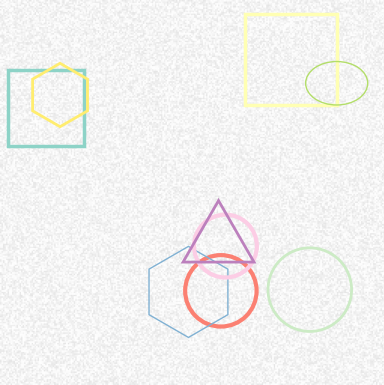[{"shape": "square", "thickness": 2.5, "radius": 0.49, "center": [0.12, 0.72]}, {"shape": "square", "thickness": 2.5, "radius": 0.6, "center": [0.755, 0.845]}, {"shape": "circle", "thickness": 3, "radius": 0.46, "center": [0.574, 0.245]}, {"shape": "hexagon", "thickness": 1, "radius": 0.59, "center": [0.489, 0.242]}, {"shape": "oval", "thickness": 1, "radius": 0.4, "center": [0.875, 0.784]}, {"shape": "circle", "thickness": 3, "radius": 0.41, "center": [0.586, 0.361]}, {"shape": "triangle", "thickness": 2, "radius": 0.53, "center": [0.568, 0.372]}, {"shape": "circle", "thickness": 2, "radius": 0.54, "center": [0.805, 0.248]}, {"shape": "hexagon", "thickness": 2, "radius": 0.41, "center": [0.156, 0.753]}]